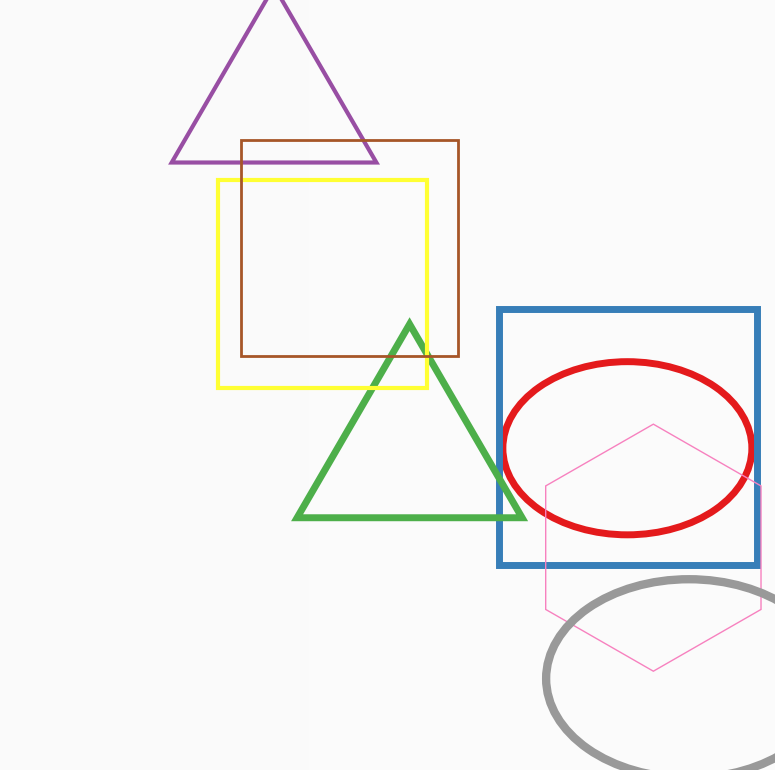[{"shape": "oval", "thickness": 2.5, "radius": 0.8, "center": [0.809, 0.418]}, {"shape": "square", "thickness": 2.5, "radius": 0.83, "center": [0.811, 0.433]}, {"shape": "triangle", "thickness": 2.5, "radius": 0.84, "center": [0.529, 0.411]}, {"shape": "triangle", "thickness": 1.5, "radius": 0.76, "center": [0.354, 0.865]}, {"shape": "square", "thickness": 1.5, "radius": 0.68, "center": [0.416, 0.631]}, {"shape": "square", "thickness": 1, "radius": 0.7, "center": [0.451, 0.678]}, {"shape": "hexagon", "thickness": 0.5, "radius": 0.8, "center": [0.843, 0.289]}, {"shape": "oval", "thickness": 3, "radius": 0.92, "center": [0.889, 0.119]}]